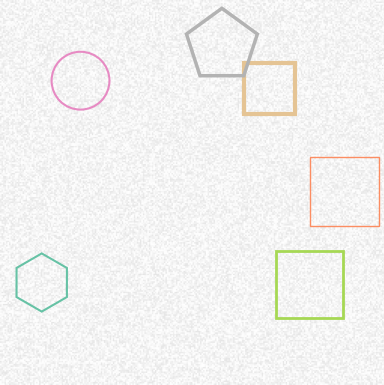[{"shape": "hexagon", "thickness": 1.5, "radius": 0.38, "center": [0.108, 0.266]}, {"shape": "square", "thickness": 1, "radius": 0.45, "center": [0.896, 0.501]}, {"shape": "circle", "thickness": 1.5, "radius": 0.38, "center": [0.209, 0.79]}, {"shape": "square", "thickness": 2, "radius": 0.44, "center": [0.803, 0.262]}, {"shape": "square", "thickness": 3, "radius": 0.34, "center": [0.7, 0.77]}, {"shape": "pentagon", "thickness": 2.5, "radius": 0.48, "center": [0.576, 0.882]}]